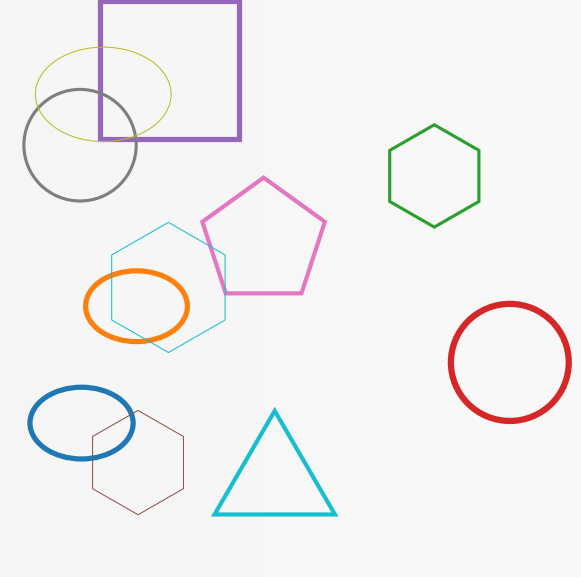[{"shape": "oval", "thickness": 2.5, "radius": 0.44, "center": [0.14, 0.267]}, {"shape": "oval", "thickness": 2.5, "radius": 0.44, "center": [0.235, 0.469]}, {"shape": "hexagon", "thickness": 1.5, "radius": 0.44, "center": [0.747, 0.694]}, {"shape": "circle", "thickness": 3, "radius": 0.51, "center": [0.877, 0.372]}, {"shape": "square", "thickness": 2.5, "radius": 0.59, "center": [0.292, 0.878]}, {"shape": "hexagon", "thickness": 0.5, "radius": 0.45, "center": [0.237, 0.198]}, {"shape": "pentagon", "thickness": 2, "radius": 0.55, "center": [0.454, 0.581]}, {"shape": "circle", "thickness": 1.5, "radius": 0.48, "center": [0.138, 0.748]}, {"shape": "oval", "thickness": 0.5, "radius": 0.58, "center": [0.178, 0.836]}, {"shape": "triangle", "thickness": 2, "radius": 0.6, "center": [0.473, 0.168]}, {"shape": "hexagon", "thickness": 0.5, "radius": 0.56, "center": [0.29, 0.501]}]